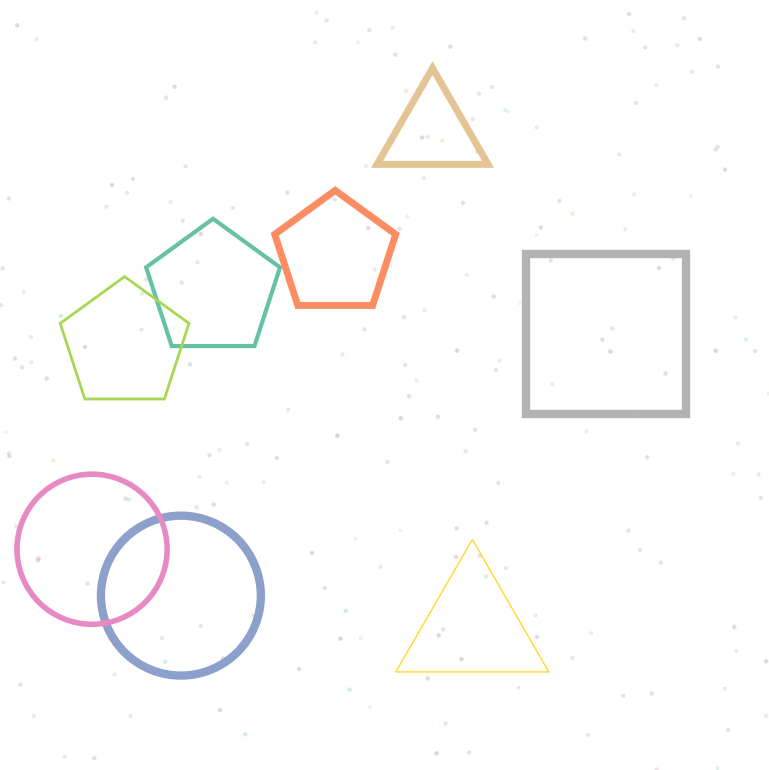[{"shape": "pentagon", "thickness": 1.5, "radius": 0.46, "center": [0.277, 0.625]}, {"shape": "pentagon", "thickness": 2.5, "radius": 0.41, "center": [0.435, 0.67]}, {"shape": "circle", "thickness": 3, "radius": 0.52, "center": [0.235, 0.226]}, {"shape": "circle", "thickness": 2, "radius": 0.49, "center": [0.12, 0.287]}, {"shape": "pentagon", "thickness": 1, "radius": 0.44, "center": [0.162, 0.553]}, {"shape": "triangle", "thickness": 0.5, "radius": 0.57, "center": [0.613, 0.185]}, {"shape": "triangle", "thickness": 2.5, "radius": 0.42, "center": [0.562, 0.828]}, {"shape": "square", "thickness": 3, "radius": 0.52, "center": [0.787, 0.566]}]